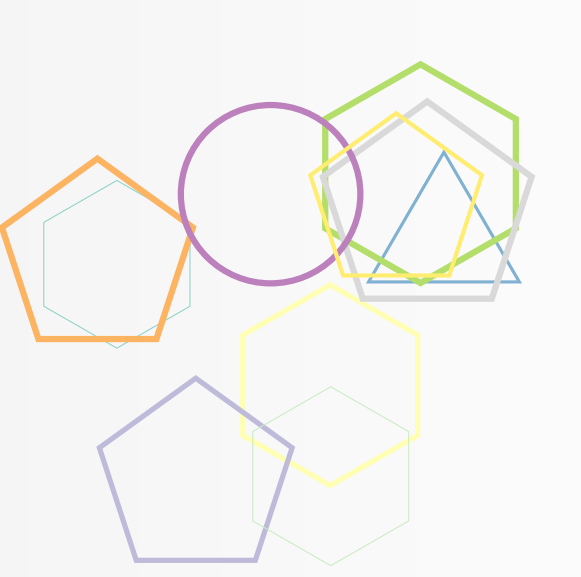[{"shape": "hexagon", "thickness": 0.5, "radius": 0.73, "center": [0.201, 0.541]}, {"shape": "hexagon", "thickness": 2.5, "radius": 0.87, "center": [0.568, 0.332]}, {"shape": "pentagon", "thickness": 2.5, "radius": 0.87, "center": [0.337, 0.17]}, {"shape": "triangle", "thickness": 1.5, "radius": 0.75, "center": [0.764, 0.586]}, {"shape": "pentagon", "thickness": 3, "radius": 0.86, "center": [0.168, 0.552]}, {"shape": "hexagon", "thickness": 3, "radius": 0.95, "center": [0.724, 0.698]}, {"shape": "pentagon", "thickness": 3, "radius": 0.94, "center": [0.735, 0.635]}, {"shape": "circle", "thickness": 3, "radius": 0.77, "center": [0.466, 0.663]}, {"shape": "hexagon", "thickness": 0.5, "radius": 0.77, "center": [0.569, 0.174]}, {"shape": "pentagon", "thickness": 2, "radius": 0.78, "center": [0.682, 0.648]}]